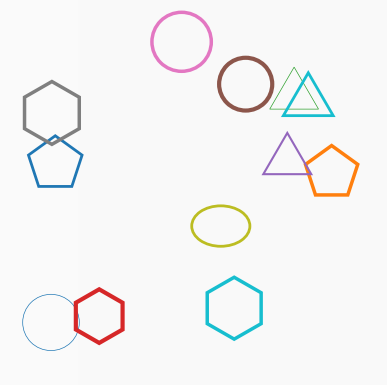[{"shape": "pentagon", "thickness": 2, "radius": 0.36, "center": [0.143, 0.575]}, {"shape": "circle", "thickness": 0.5, "radius": 0.37, "center": [0.132, 0.162]}, {"shape": "pentagon", "thickness": 2.5, "radius": 0.35, "center": [0.856, 0.551]}, {"shape": "triangle", "thickness": 0.5, "radius": 0.36, "center": [0.759, 0.753]}, {"shape": "hexagon", "thickness": 3, "radius": 0.35, "center": [0.256, 0.179]}, {"shape": "triangle", "thickness": 1.5, "radius": 0.36, "center": [0.741, 0.583]}, {"shape": "circle", "thickness": 3, "radius": 0.34, "center": [0.634, 0.781]}, {"shape": "circle", "thickness": 2.5, "radius": 0.38, "center": [0.469, 0.891]}, {"shape": "hexagon", "thickness": 2.5, "radius": 0.41, "center": [0.134, 0.707]}, {"shape": "oval", "thickness": 2, "radius": 0.38, "center": [0.57, 0.413]}, {"shape": "triangle", "thickness": 2, "radius": 0.37, "center": [0.796, 0.737]}, {"shape": "hexagon", "thickness": 2.5, "radius": 0.4, "center": [0.604, 0.199]}]